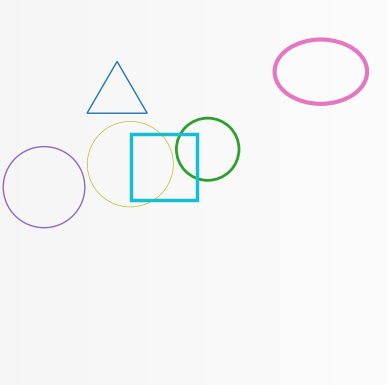[{"shape": "triangle", "thickness": 1, "radius": 0.45, "center": [0.302, 0.751]}, {"shape": "circle", "thickness": 2, "radius": 0.4, "center": [0.536, 0.612]}, {"shape": "circle", "thickness": 1, "radius": 0.53, "center": [0.114, 0.514]}, {"shape": "oval", "thickness": 3, "radius": 0.6, "center": [0.828, 0.814]}, {"shape": "circle", "thickness": 0.5, "radius": 0.56, "center": [0.336, 0.574]}, {"shape": "square", "thickness": 2.5, "radius": 0.42, "center": [0.423, 0.566]}]